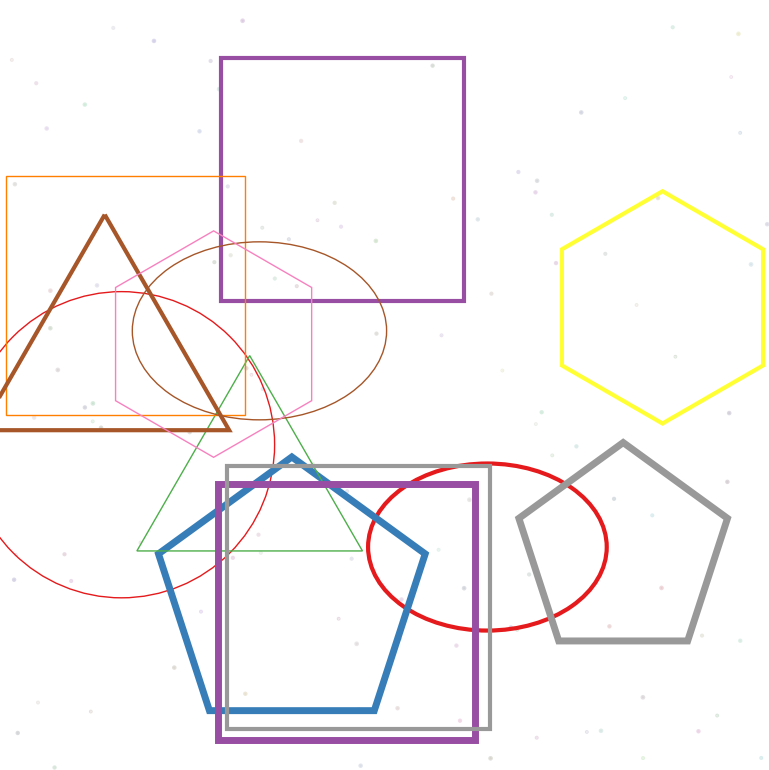[{"shape": "oval", "thickness": 1.5, "radius": 0.77, "center": [0.633, 0.29]}, {"shape": "circle", "thickness": 0.5, "radius": 0.99, "center": [0.158, 0.422]}, {"shape": "pentagon", "thickness": 2.5, "radius": 0.91, "center": [0.379, 0.224]}, {"shape": "triangle", "thickness": 0.5, "radius": 0.85, "center": [0.324, 0.369]}, {"shape": "square", "thickness": 1.5, "radius": 0.79, "center": [0.445, 0.767]}, {"shape": "square", "thickness": 2.5, "radius": 0.83, "center": [0.45, 0.205]}, {"shape": "square", "thickness": 0.5, "radius": 0.78, "center": [0.163, 0.616]}, {"shape": "hexagon", "thickness": 1.5, "radius": 0.75, "center": [0.86, 0.601]}, {"shape": "triangle", "thickness": 1.5, "radius": 0.93, "center": [0.136, 0.535]}, {"shape": "oval", "thickness": 0.5, "radius": 0.83, "center": [0.337, 0.57]}, {"shape": "hexagon", "thickness": 0.5, "radius": 0.74, "center": [0.277, 0.553]}, {"shape": "pentagon", "thickness": 2.5, "radius": 0.71, "center": [0.809, 0.283]}, {"shape": "square", "thickness": 1.5, "radius": 0.85, "center": [0.465, 0.224]}]